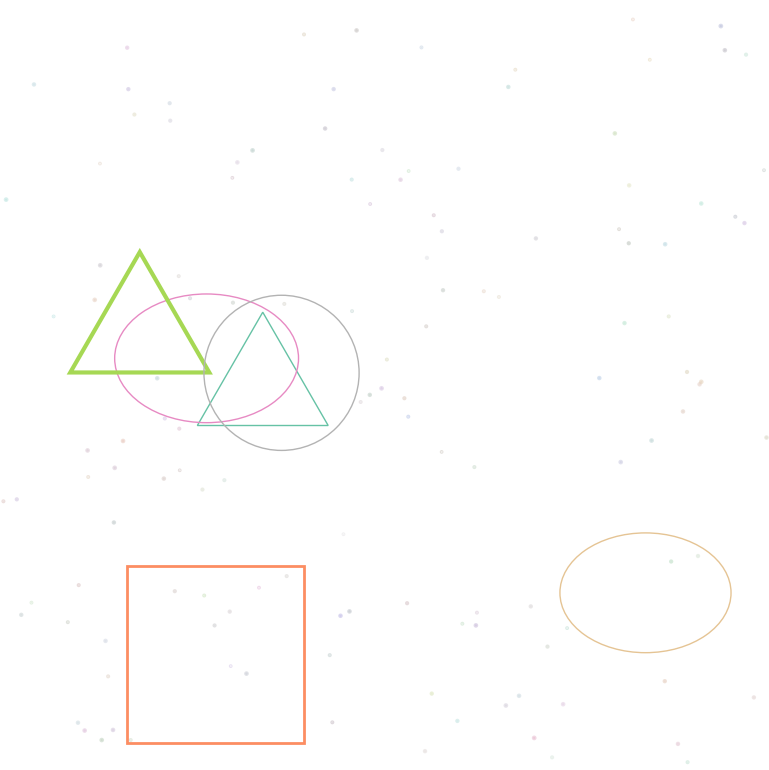[{"shape": "triangle", "thickness": 0.5, "radius": 0.49, "center": [0.341, 0.496]}, {"shape": "square", "thickness": 1, "radius": 0.57, "center": [0.28, 0.15]}, {"shape": "oval", "thickness": 0.5, "radius": 0.6, "center": [0.268, 0.535]}, {"shape": "triangle", "thickness": 1.5, "radius": 0.52, "center": [0.182, 0.568]}, {"shape": "oval", "thickness": 0.5, "radius": 0.56, "center": [0.838, 0.23]}, {"shape": "circle", "thickness": 0.5, "radius": 0.5, "center": [0.366, 0.516]}]